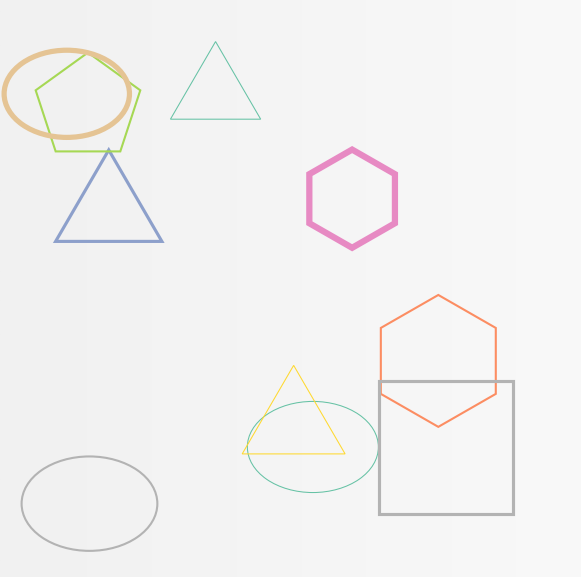[{"shape": "triangle", "thickness": 0.5, "radius": 0.45, "center": [0.371, 0.838]}, {"shape": "oval", "thickness": 0.5, "radius": 0.56, "center": [0.538, 0.225]}, {"shape": "hexagon", "thickness": 1, "radius": 0.57, "center": [0.754, 0.374]}, {"shape": "triangle", "thickness": 1.5, "radius": 0.53, "center": [0.187, 0.634]}, {"shape": "hexagon", "thickness": 3, "radius": 0.43, "center": [0.606, 0.655]}, {"shape": "pentagon", "thickness": 1, "radius": 0.47, "center": [0.151, 0.814]}, {"shape": "triangle", "thickness": 0.5, "radius": 0.51, "center": [0.505, 0.264]}, {"shape": "oval", "thickness": 2.5, "radius": 0.54, "center": [0.115, 0.837]}, {"shape": "square", "thickness": 1.5, "radius": 0.58, "center": [0.768, 0.225]}, {"shape": "oval", "thickness": 1, "radius": 0.58, "center": [0.154, 0.127]}]